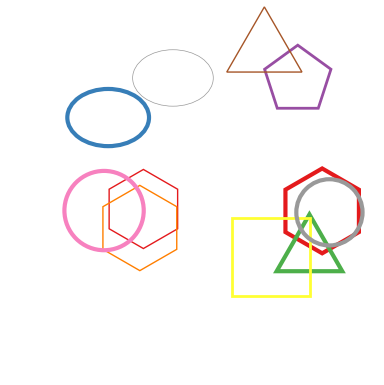[{"shape": "hexagon", "thickness": 3, "radius": 0.55, "center": [0.837, 0.452]}, {"shape": "hexagon", "thickness": 1, "radius": 0.51, "center": [0.372, 0.457]}, {"shape": "oval", "thickness": 3, "radius": 0.53, "center": [0.281, 0.695]}, {"shape": "triangle", "thickness": 3, "radius": 0.49, "center": [0.804, 0.345]}, {"shape": "pentagon", "thickness": 2, "radius": 0.45, "center": [0.773, 0.792]}, {"shape": "hexagon", "thickness": 1, "radius": 0.55, "center": [0.363, 0.408]}, {"shape": "square", "thickness": 2, "radius": 0.5, "center": [0.705, 0.332]}, {"shape": "triangle", "thickness": 1, "radius": 0.56, "center": [0.687, 0.869]}, {"shape": "circle", "thickness": 3, "radius": 0.52, "center": [0.27, 0.453]}, {"shape": "oval", "thickness": 0.5, "radius": 0.52, "center": [0.449, 0.798]}, {"shape": "circle", "thickness": 3, "radius": 0.43, "center": [0.856, 0.448]}]